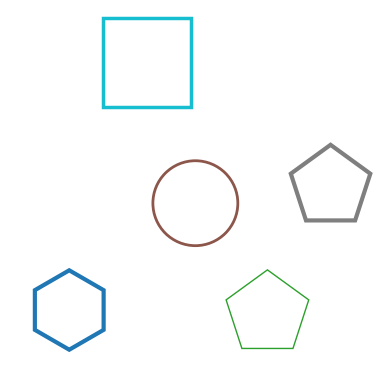[{"shape": "hexagon", "thickness": 3, "radius": 0.52, "center": [0.18, 0.195]}, {"shape": "pentagon", "thickness": 1, "radius": 0.56, "center": [0.695, 0.186]}, {"shape": "circle", "thickness": 2, "radius": 0.55, "center": [0.507, 0.472]}, {"shape": "pentagon", "thickness": 3, "radius": 0.54, "center": [0.859, 0.515]}, {"shape": "square", "thickness": 2.5, "radius": 0.57, "center": [0.381, 0.838]}]